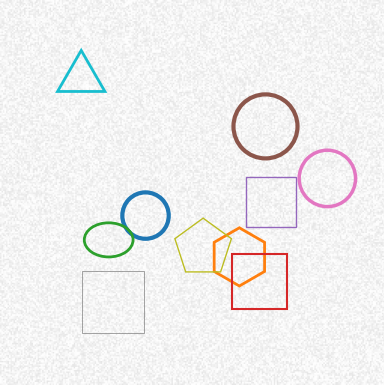[{"shape": "circle", "thickness": 3, "radius": 0.3, "center": [0.378, 0.44]}, {"shape": "hexagon", "thickness": 2, "radius": 0.38, "center": [0.622, 0.333]}, {"shape": "oval", "thickness": 2, "radius": 0.32, "center": [0.282, 0.377]}, {"shape": "square", "thickness": 1.5, "radius": 0.35, "center": [0.674, 0.269]}, {"shape": "square", "thickness": 1, "radius": 0.32, "center": [0.705, 0.474]}, {"shape": "circle", "thickness": 3, "radius": 0.42, "center": [0.69, 0.672]}, {"shape": "circle", "thickness": 2.5, "radius": 0.37, "center": [0.85, 0.537]}, {"shape": "square", "thickness": 0.5, "radius": 0.4, "center": [0.293, 0.215]}, {"shape": "pentagon", "thickness": 1, "radius": 0.39, "center": [0.528, 0.356]}, {"shape": "triangle", "thickness": 2, "radius": 0.36, "center": [0.211, 0.798]}]